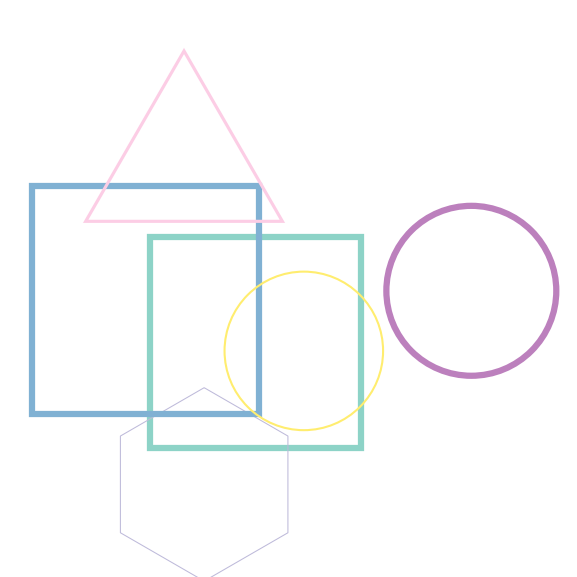[{"shape": "square", "thickness": 3, "radius": 0.91, "center": [0.442, 0.407]}, {"shape": "hexagon", "thickness": 0.5, "radius": 0.84, "center": [0.354, 0.16]}, {"shape": "square", "thickness": 3, "radius": 0.98, "center": [0.252, 0.479]}, {"shape": "triangle", "thickness": 1.5, "radius": 0.98, "center": [0.319, 0.714]}, {"shape": "circle", "thickness": 3, "radius": 0.74, "center": [0.816, 0.496]}, {"shape": "circle", "thickness": 1, "radius": 0.69, "center": [0.526, 0.392]}]